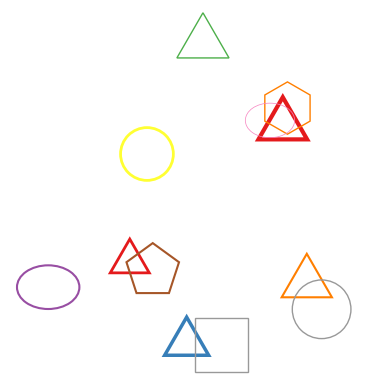[{"shape": "triangle", "thickness": 3, "radius": 0.37, "center": [0.734, 0.674]}, {"shape": "triangle", "thickness": 2, "radius": 0.29, "center": [0.337, 0.321]}, {"shape": "triangle", "thickness": 2.5, "radius": 0.33, "center": [0.485, 0.11]}, {"shape": "triangle", "thickness": 1, "radius": 0.39, "center": [0.527, 0.889]}, {"shape": "oval", "thickness": 1.5, "radius": 0.41, "center": [0.125, 0.254]}, {"shape": "hexagon", "thickness": 1, "radius": 0.34, "center": [0.747, 0.719]}, {"shape": "triangle", "thickness": 1.5, "radius": 0.38, "center": [0.797, 0.265]}, {"shape": "circle", "thickness": 2, "radius": 0.34, "center": [0.382, 0.6]}, {"shape": "pentagon", "thickness": 1.5, "radius": 0.36, "center": [0.397, 0.297]}, {"shape": "oval", "thickness": 0.5, "radius": 0.32, "center": [0.701, 0.687]}, {"shape": "square", "thickness": 1, "radius": 0.35, "center": [0.575, 0.103]}, {"shape": "circle", "thickness": 1, "radius": 0.38, "center": [0.835, 0.197]}]